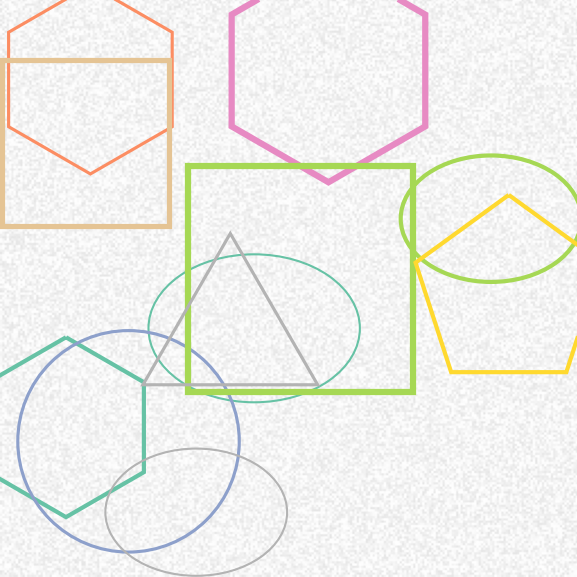[{"shape": "oval", "thickness": 1, "radius": 0.92, "center": [0.44, 0.431]}, {"shape": "hexagon", "thickness": 2, "radius": 0.78, "center": [0.114, 0.259]}, {"shape": "hexagon", "thickness": 1.5, "radius": 0.82, "center": [0.157, 0.861]}, {"shape": "circle", "thickness": 1.5, "radius": 0.96, "center": [0.223, 0.235]}, {"shape": "hexagon", "thickness": 3, "radius": 0.97, "center": [0.569, 0.877]}, {"shape": "square", "thickness": 3, "radius": 0.98, "center": [0.521, 0.516]}, {"shape": "oval", "thickness": 2, "radius": 0.78, "center": [0.85, 0.62]}, {"shape": "pentagon", "thickness": 2, "radius": 0.85, "center": [0.881, 0.492]}, {"shape": "square", "thickness": 2.5, "radius": 0.72, "center": [0.148, 0.751]}, {"shape": "triangle", "thickness": 1.5, "radius": 0.87, "center": [0.399, 0.42]}, {"shape": "oval", "thickness": 1, "radius": 0.79, "center": [0.34, 0.112]}]